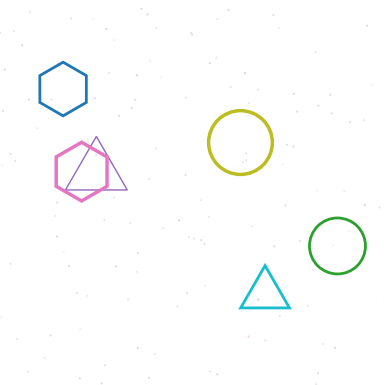[{"shape": "hexagon", "thickness": 2, "radius": 0.35, "center": [0.164, 0.769]}, {"shape": "circle", "thickness": 2, "radius": 0.36, "center": [0.877, 0.361]}, {"shape": "triangle", "thickness": 1, "radius": 0.46, "center": [0.25, 0.553]}, {"shape": "hexagon", "thickness": 2.5, "radius": 0.38, "center": [0.212, 0.554]}, {"shape": "circle", "thickness": 2.5, "radius": 0.41, "center": [0.625, 0.63]}, {"shape": "triangle", "thickness": 2, "radius": 0.37, "center": [0.688, 0.237]}]